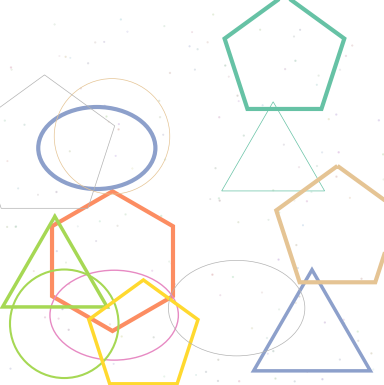[{"shape": "triangle", "thickness": 0.5, "radius": 0.77, "center": [0.71, 0.581]}, {"shape": "pentagon", "thickness": 3, "radius": 0.82, "center": [0.739, 0.849]}, {"shape": "hexagon", "thickness": 3, "radius": 0.91, "center": [0.292, 0.322]}, {"shape": "oval", "thickness": 3, "radius": 0.76, "center": [0.251, 0.616]}, {"shape": "triangle", "thickness": 2.5, "radius": 0.88, "center": [0.81, 0.124]}, {"shape": "oval", "thickness": 1, "radius": 0.83, "center": [0.297, 0.181]}, {"shape": "circle", "thickness": 1.5, "radius": 0.7, "center": [0.167, 0.159]}, {"shape": "triangle", "thickness": 2.5, "radius": 0.78, "center": [0.142, 0.281]}, {"shape": "pentagon", "thickness": 2.5, "radius": 0.75, "center": [0.372, 0.124]}, {"shape": "pentagon", "thickness": 3, "radius": 0.84, "center": [0.876, 0.402]}, {"shape": "circle", "thickness": 0.5, "radius": 0.75, "center": [0.291, 0.646]}, {"shape": "pentagon", "thickness": 0.5, "radius": 0.96, "center": [0.116, 0.614]}, {"shape": "oval", "thickness": 0.5, "radius": 0.89, "center": [0.615, 0.2]}]